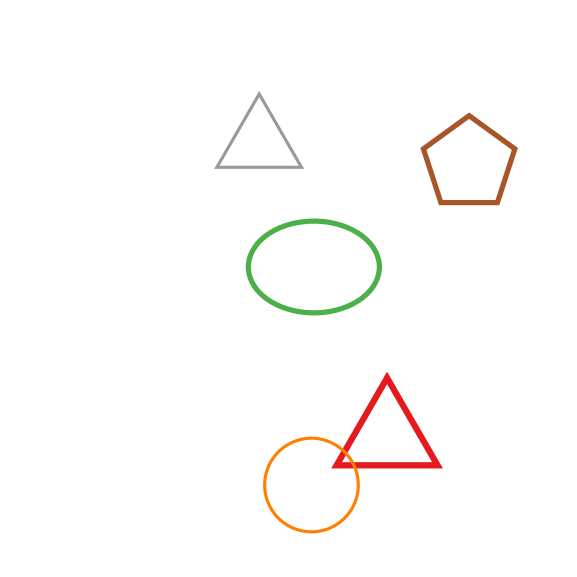[{"shape": "triangle", "thickness": 3, "radius": 0.5, "center": [0.67, 0.244]}, {"shape": "oval", "thickness": 2.5, "radius": 0.57, "center": [0.544, 0.537]}, {"shape": "circle", "thickness": 1.5, "radius": 0.41, "center": [0.539, 0.159]}, {"shape": "pentagon", "thickness": 2.5, "radius": 0.42, "center": [0.812, 0.716]}, {"shape": "triangle", "thickness": 1.5, "radius": 0.42, "center": [0.449, 0.752]}]